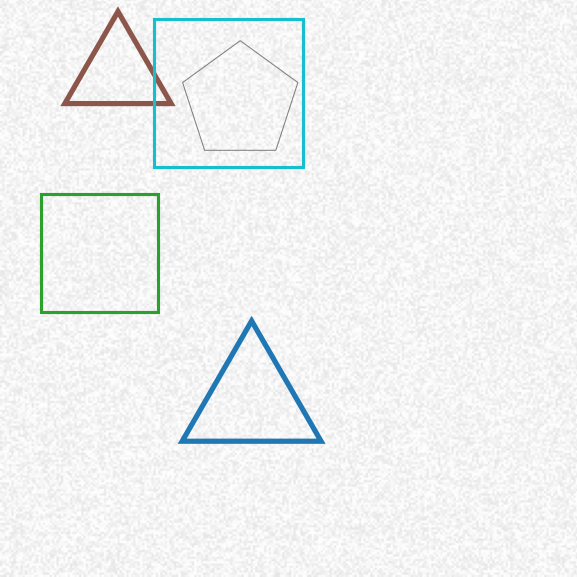[{"shape": "triangle", "thickness": 2.5, "radius": 0.69, "center": [0.436, 0.305]}, {"shape": "square", "thickness": 1.5, "radius": 0.51, "center": [0.172, 0.561]}, {"shape": "triangle", "thickness": 2.5, "radius": 0.53, "center": [0.204, 0.873]}, {"shape": "pentagon", "thickness": 0.5, "radius": 0.52, "center": [0.416, 0.824]}, {"shape": "square", "thickness": 1.5, "radius": 0.64, "center": [0.396, 0.838]}]